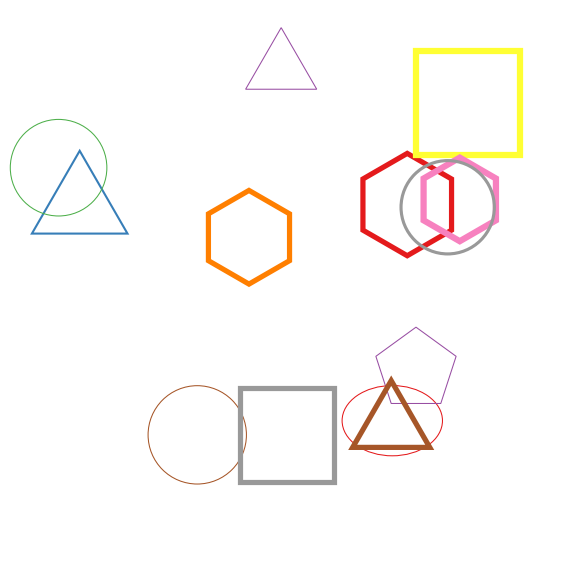[{"shape": "hexagon", "thickness": 2.5, "radius": 0.44, "center": [0.705, 0.645]}, {"shape": "oval", "thickness": 0.5, "radius": 0.43, "center": [0.679, 0.271]}, {"shape": "triangle", "thickness": 1, "radius": 0.48, "center": [0.138, 0.642]}, {"shape": "circle", "thickness": 0.5, "radius": 0.42, "center": [0.101, 0.709]}, {"shape": "pentagon", "thickness": 0.5, "radius": 0.37, "center": [0.72, 0.36]}, {"shape": "triangle", "thickness": 0.5, "radius": 0.36, "center": [0.487, 0.88]}, {"shape": "hexagon", "thickness": 2.5, "radius": 0.41, "center": [0.431, 0.588]}, {"shape": "square", "thickness": 3, "radius": 0.45, "center": [0.811, 0.821]}, {"shape": "circle", "thickness": 0.5, "radius": 0.43, "center": [0.342, 0.246]}, {"shape": "triangle", "thickness": 2.5, "radius": 0.39, "center": [0.677, 0.263]}, {"shape": "hexagon", "thickness": 3, "radius": 0.36, "center": [0.796, 0.654]}, {"shape": "square", "thickness": 2.5, "radius": 0.41, "center": [0.497, 0.246]}, {"shape": "circle", "thickness": 1.5, "radius": 0.4, "center": [0.775, 0.64]}]